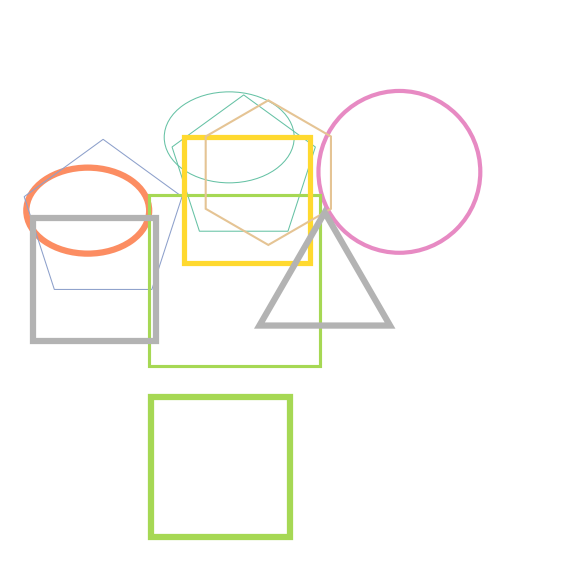[{"shape": "pentagon", "thickness": 0.5, "radius": 0.65, "center": [0.422, 0.704]}, {"shape": "oval", "thickness": 0.5, "radius": 0.56, "center": [0.397, 0.761]}, {"shape": "oval", "thickness": 3, "radius": 0.53, "center": [0.152, 0.634]}, {"shape": "pentagon", "thickness": 0.5, "radius": 0.72, "center": [0.179, 0.614]}, {"shape": "circle", "thickness": 2, "radius": 0.7, "center": [0.692, 0.702]}, {"shape": "square", "thickness": 1.5, "radius": 0.74, "center": [0.406, 0.513]}, {"shape": "square", "thickness": 3, "radius": 0.6, "center": [0.382, 0.19]}, {"shape": "square", "thickness": 2.5, "radius": 0.55, "center": [0.428, 0.653]}, {"shape": "hexagon", "thickness": 1, "radius": 0.63, "center": [0.465, 0.7]}, {"shape": "triangle", "thickness": 3, "radius": 0.65, "center": [0.562, 0.501]}, {"shape": "square", "thickness": 3, "radius": 0.53, "center": [0.164, 0.516]}]